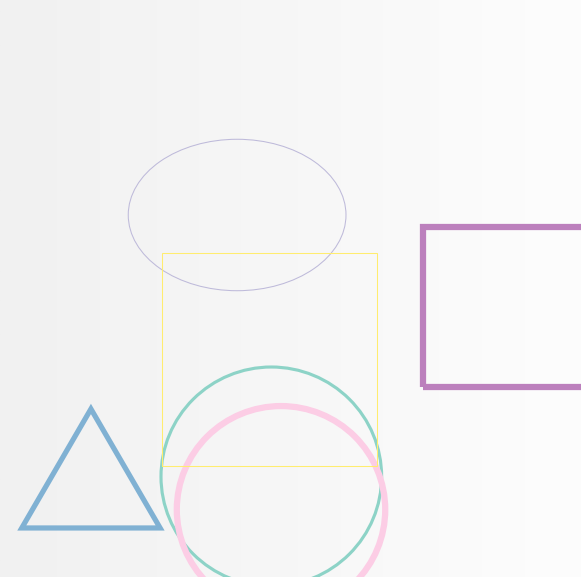[{"shape": "circle", "thickness": 1.5, "radius": 0.95, "center": [0.467, 0.174]}, {"shape": "oval", "thickness": 0.5, "radius": 0.94, "center": [0.408, 0.627]}, {"shape": "triangle", "thickness": 2.5, "radius": 0.69, "center": [0.156, 0.154]}, {"shape": "circle", "thickness": 3, "radius": 0.9, "center": [0.483, 0.117]}, {"shape": "square", "thickness": 3, "radius": 0.69, "center": [0.866, 0.467]}, {"shape": "square", "thickness": 0.5, "radius": 0.92, "center": [0.464, 0.376]}]